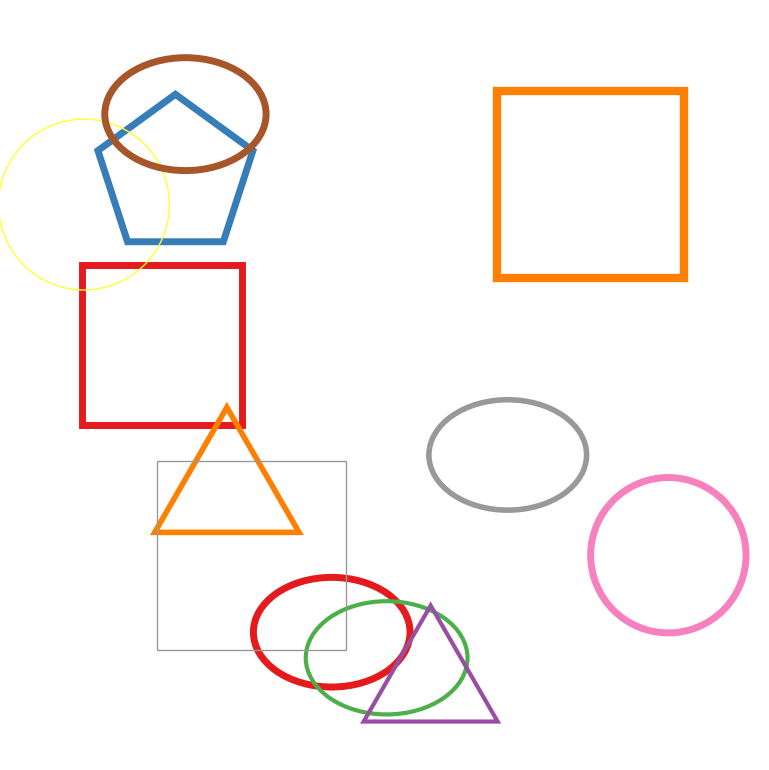[{"shape": "square", "thickness": 2.5, "radius": 0.52, "center": [0.21, 0.552]}, {"shape": "oval", "thickness": 2.5, "radius": 0.51, "center": [0.431, 0.179]}, {"shape": "pentagon", "thickness": 2.5, "radius": 0.53, "center": [0.228, 0.772]}, {"shape": "oval", "thickness": 1.5, "radius": 0.53, "center": [0.502, 0.146]}, {"shape": "triangle", "thickness": 1.5, "radius": 0.5, "center": [0.559, 0.113]}, {"shape": "square", "thickness": 3, "radius": 0.61, "center": [0.766, 0.76]}, {"shape": "triangle", "thickness": 2, "radius": 0.54, "center": [0.295, 0.363]}, {"shape": "circle", "thickness": 0.5, "radius": 0.55, "center": [0.109, 0.734]}, {"shape": "oval", "thickness": 2.5, "radius": 0.52, "center": [0.241, 0.852]}, {"shape": "circle", "thickness": 2.5, "radius": 0.5, "center": [0.868, 0.279]}, {"shape": "square", "thickness": 0.5, "radius": 0.61, "center": [0.327, 0.278]}, {"shape": "oval", "thickness": 2, "radius": 0.51, "center": [0.659, 0.409]}]